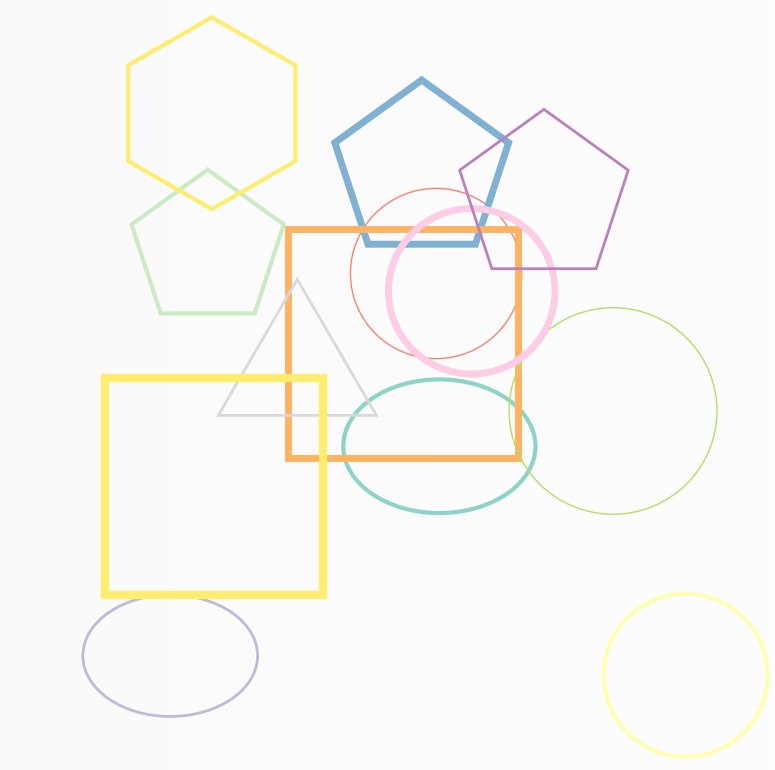[{"shape": "oval", "thickness": 1.5, "radius": 0.62, "center": [0.567, 0.42]}, {"shape": "circle", "thickness": 1.5, "radius": 0.53, "center": [0.885, 0.123]}, {"shape": "oval", "thickness": 1, "radius": 0.56, "center": [0.22, 0.148]}, {"shape": "circle", "thickness": 0.5, "radius": 0.55, "center": [0.563, 0.645]}, {"shape": "pentagon", "thickness": 2.5, "radius": 0.59, "center": [0.544, 0.778]}, {"shape": "square", "thickness": 2.5, "radius": 0.74, "center": [0.52, 0.554]}, {"shape": "circle", "thickness": 0.5, "radius": 0.67, "center": [0.791, 0.466]}, {"shape": "circle", "thickness": 2.5, "radius": 0.54, "center": [0.609, 0.622]}, {"shape": "triangle", "thickness": 1, "radius": 0.59, "center": [0.384, 0.519]}, {"shape": "pentagon", "thickness": 1, "radius": 0.57, "center": [0.702, 0.744]}, {"shape": "pentagon", "thickness": 1.5, "radius": 0.52, "center": [0.268, 0.677]}, {"shape": "hexagon", "thickness": 1.5, "radius": 0.62, "center": [0.273, 0.853]}, {"shape": "square", "thickness": 3, "radius": 0.7, "center": [0.276, 0.368]}]